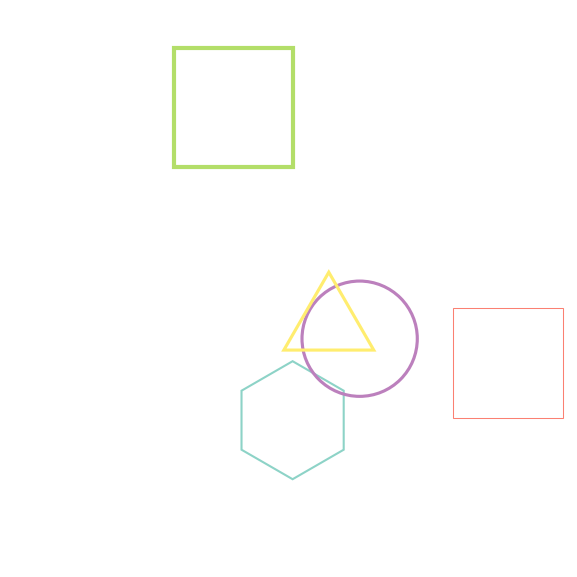[{"shape": "hexagon", "thickness": 1, "radius": 0.51, "center": [0.507, 0.272]}, {"shape": "square", "thickness": 0.5, "radius": 0.48, "center": [0.879, 0.371]}, {"shape": "square", "thickness": 2, "radius": 0.52, "center": [0.404, 0.813]}, {"shape": "circle", "thickness": 1.5, "radius": 0.5, "center": [0.623, 0.413]}, {"shape": "triangle", "thickness": 1.5, "radius": 0.45, "center": [0.569, 0.438]}]